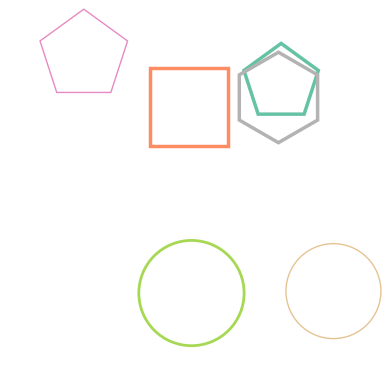[{"shape": "pentagon", "thickness": 2.5, "radius": 0.51, "center": [0.73, 0.786]}, {"shape": "square", "thickness": 2.5, "radius": 0.51, "center": [0.49, 0.722]}, {"shape": "pentagon", "thickness": 1, "radius": 0.6, "center": [0.218, 0.857]}, {"shape": "circle", "thickness": 2, "radius": 0.68, "center": [0.497, 0.239]}, {"shape": "circle", "thickness": 1, "radius": 0.62, "center": [0.866, 0.244]}, {"shape": "hexagon", "thickness": 2.5, "radius": 0.59, "center": [0.723, 0.747]}]